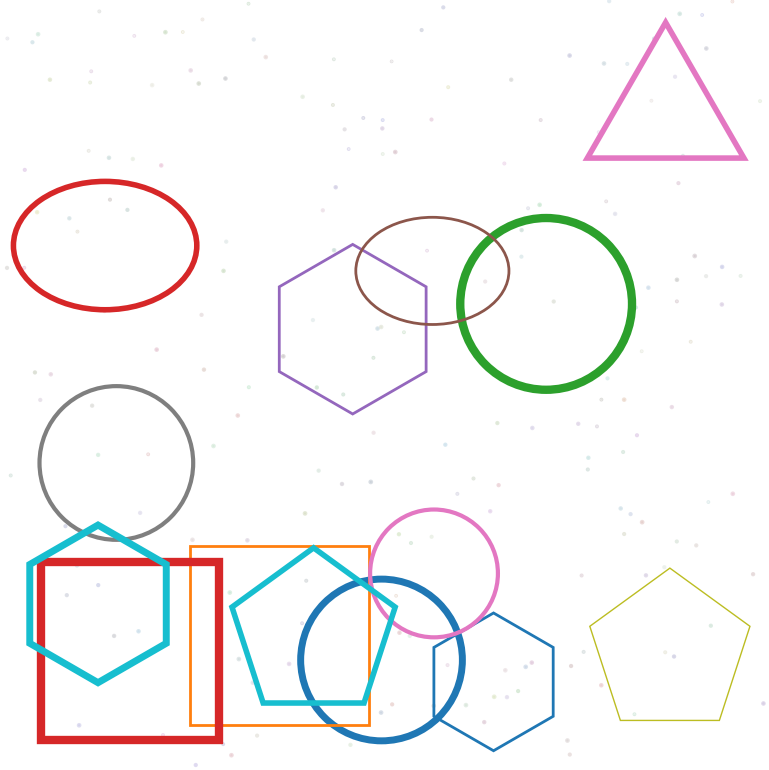[{"shape": "circle", "thickness": 2.5, "radius": 0.53, "center": [0.495, 0.143]}, {"shape": "hexagon", "thickness": 1, "radius": 0.45, "center": [0.641, 0.114]}, {"shape": "square", "thickness": 1, "radius": 0.58, "center": [0.363, 0.175]}, {"shape": "circle", "thickness": 3, "radius": 0.56, "center": [0.709, 0.605]}, {"shape": "oval", "thickness": 2, "radius": 0.6, "center": [0.137, 0.681]}, {"shape": "square", "thickness": 3, "radius": 0.58, "center": [0.169, 0.154]}, {"shape": "hexagon", "thickness": 1, "radius": 0.55, "center": [0.458, 0.572]}, {"shape": "oval", "thickness": 1, "radius": 0.5, "center": [0.562, 0.648]}, {"shape": "triangle", "thickness": 2, "radius": 0.59, "center": [0.864, 0.853]}, {"shape": "circle", "thickness": 1.5, "radius": 0.41, "center": [0.564, 0.255]}, {"shape": "circle", "thickness": 1.5, "radius": 0.5, "center": [0.151, 0.399]}, {"shape": "pentagon", "thickness": 0.5, "radius": 0.55, "center": [0.87, 0.153]}, {"shape": "pentagon", "thickness": 2, "radius": 0.56, "center": [0.407, 0.177]}, {"shape": "hexagon", "thickness": 2.5, "radius": 0.51, "center": [0.127, 0.216]}]